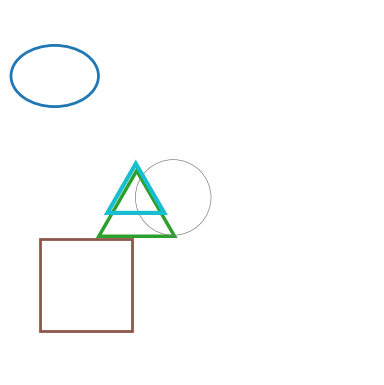[{"shape": "oval", "thickness": 2, "radius": 0.57, "center": [0.142, 0.803]}, {"shape": "triangle", "thickness": 2.5, "radius": 0.57, "center": [0.355, 0.443]}, {"shape": "square", "thickness": 2, "radius": 0.6, "center": [0.223, 0.26]}, {"shape": "circle", "thickness": 0.5, "radius": 0.49, "center": [0.45, 0.487]}, {"shape": "triangle", "thickness": 3, "radius": 0.43, "center": [0.353, 0.49]}]